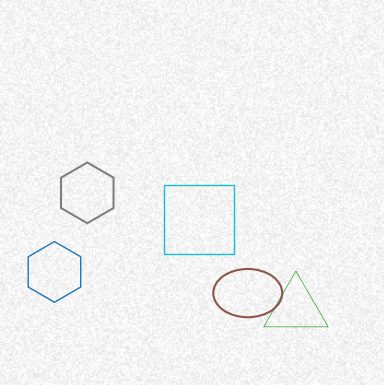[{"shape": "hexagon", "thickness": 1, "radius": 0.39, "center": [0.141, 0.294]}, {"shape": "triangle", "thickness": 0.5, "radius": 0.48, "center": [0.769, 0.199]}, {"shape": "oval", "thickness": 1.5, "radius": 0.45, "center": [0.643, 0.239]}, {"shape": "hexagon", "thickness": 1.5, "radius": 0.39, "center": [0.227, 0.499]}, {"shape": "square", "thickness": 1, "radius": 0.45, "center": [0.516, 0.43]}]